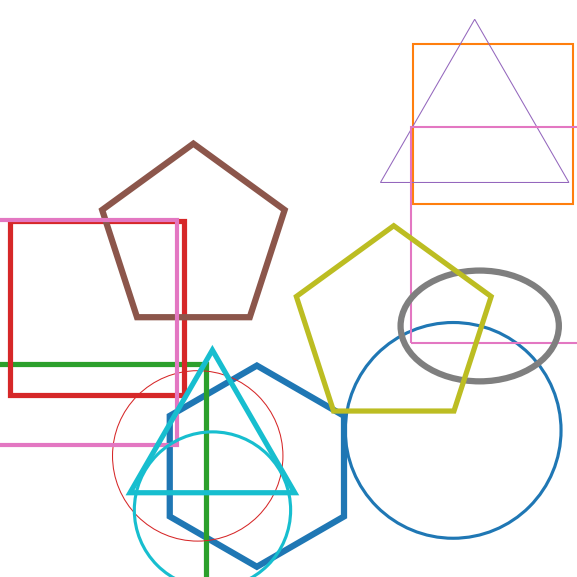[{"shape": "hexagon", "thickness": 3, "radius": 0.87, "center": [0.445, 0.192]}, {"shape": "circle", "thickness": 1.5, "radius": 0.93, "center": [0.785, 0.254]}, {"shape": "square", "thickness": 1, "radius": 0.69, "center": [0.854, 0.784]}, {"shape": "square", "thickness": 2.5, "radius": 0.94, "center": [0.169, 0.182]}, {"shape": "square", "thickness": 2.5, "radius": 0.75, "center": [0.168, 0.466]}, {"shape": "circle", "thickness": 0.5, "radius": 0.74, "center": [0.342, 0.21]}, {"shape": "triangle", "thickness": 0.5, "radius": 0.94, "center": [0.822, 0.777]}, {"shape": "pentagon", "thickness": 3, "radius": 0.83, "center": [0.335, 0.584]}, {"shape": "square", "thickness": 2, "radius": 0.97, "center": [0.111, 0.423]}, {"shape": "square", "thickness": 1, "radius": 0.93, "center": [0.899, 0.592]}, {"shape": "oval", "thickness": 3, "radius": 0.69, "center": [0.831, 0.435]}, {"shape": "pentagon", "thickness": 2.5, "radius": 0.89, "center": [0.682, 0.431]}, {"shape": "circle", "thickness": 1.5, "radius": 0.68, "center": [0.368, 0.116]}, {"shape": "triangle", "thickness": 2.5, "radius": 0.82, "center": [0.368, 0.228]}]